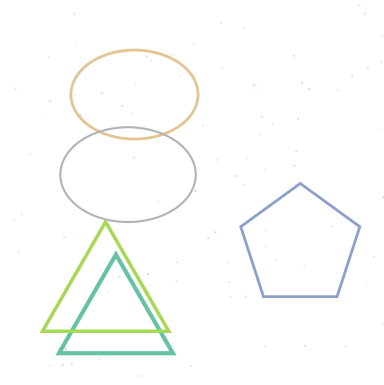[{"shape": "triangle", "thickness": 3, "radius": 0.85, "center": [0.301, 0.168]}, {"shape": "pentagon", "thickness": 2, "radius": 0.81, "center": [0.78, 0.361]}, {"shape": "triangle", "thickness": 2.5, "radius": 0.95, "center": [0.274, 0.234]}, {"shape": "oval", "thickness": 2, "radius": 0.83, "center": [0.349, 0.754]}, {"shape": "oval", "thickness": 1.5, "radius": 0.88, "center": [0.333, 0.546]}]